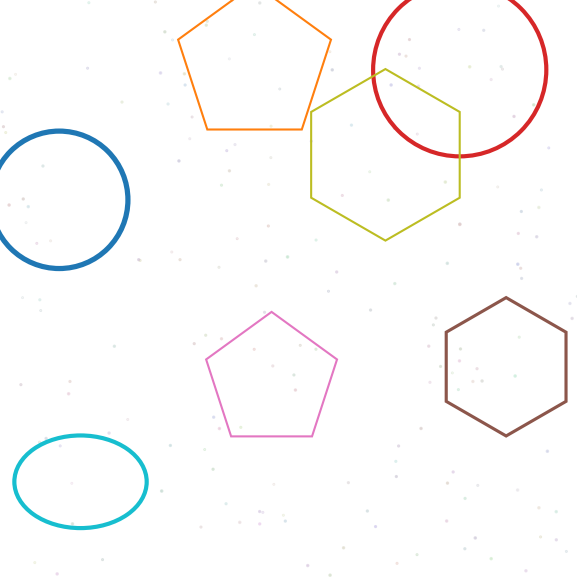[{"shape": "circle", "thickness": 2.5, "radius": 0.59, "center": [0.103, 0.653]}, {"shape": "pentagon", "thickness": 1, "radius": 0.7, "center": [0.441, 0.887]}, {"shape": "circle", "thickness": 2, "radius": 0.75, "center": [0.796, 0.878]}, {"shape": "hexagon", "thickness": 1.5, "radius": 0.6, "center": [0.876, 0.364]}, {"shape": "pentagon", "thickness": 1, "radius": 0.6, "center": [0.47, 0.34]}, {"shape": "hexagon", "thickness": 1, "radius": 0.74, "center": [0.667, 0.731]}, {"shape": "oval", "thickness": 2, "radius": 0.57, "center": [0.139, 0.165]}]